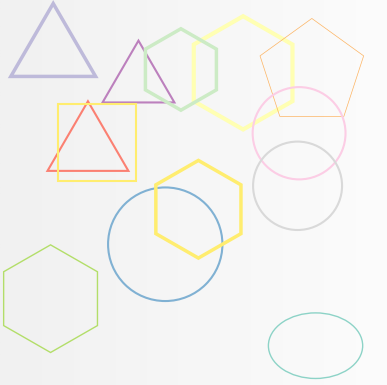[{"shape": "oval", "thickness": 1, "radius": 0.61, "center": [0.814, 0.102]}, {"shape": "hexagon", "thickness": 3, "radius": 0.74, "center": [0.627, 0.811]}, {"shape": "triangle", "thickness": 2.5, "radius": 0.63, "center": [0.137, 0.865]}, {"shape": "triangle", "thickness": 1.5, "radius": 0.6, "center": [0.227, 0.616]}, {"shape": "circle", "thickness": 1.5, "radius": 0.74, "center": [0.426, 0.366]}, {"shape": "pentagon", "thickness": 0.5, "radius": 0.7, "center": [0.805, 0.811]}, {"shape": "hexagon", "thickness": 1, "radius": 0.7, "center": [0.13, 0.224]}, {"shape": "circle", "thickness": 1.5, "radius": 0.6, "center": [0.772, 0.654]}, {"shape": "circle", "thickness": 1.5, "radius": 0.57, "center": [0.768, 0.517]}, {"shape": "triangle", "thickness": 1.5, "radius": 0.54, "center": [0.357, 0.787]}, {"shape": "hexagon", "thickness": 2.5, "radius": 0.53, "center": [0.467, 0.82]}, {"shape": "square", "thickness": 1.5, "radius": 0.5, "center": [0.25, 0.63]}, {"shape": "hexagon", "thickness": 2.5, "radius": 0.63, "center": [0.512, 0.456]}]